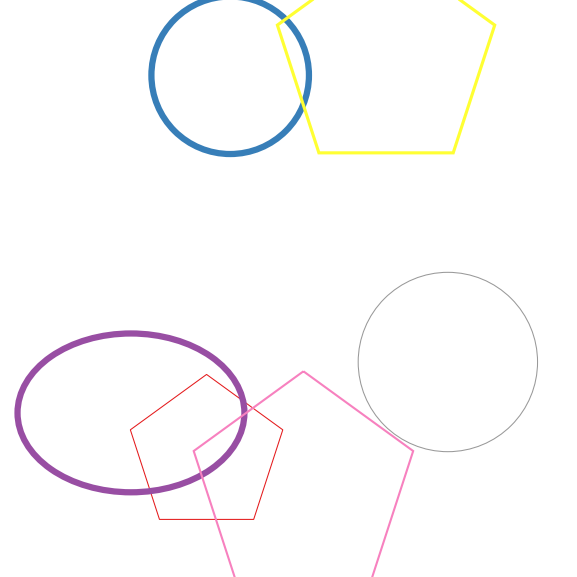[{"shape": "pentagon", "thickness": 0.5, "radius": 0.69, "center": [0.358, 0.212]}, {"shape": "circle", "thickness": 3, "radius": 0.68, "center": [0.399, 0.869]}, {"shape": "oval", "thickness": 3, "radius": 0.98, "center": [0.227, 0.284]}, {"shape": "pentagon", "thickness": 1.5, "radius": 0.99, "center": [0.668, 0.895]}, {"shape": "pentagon", "thickness": 1, "radius": 1.0, "center": [0.525, 0.156]}, {"shape": "circle", "thickness": 0.5, "radius": 0.78, "center": [0.776, 0.372]}]